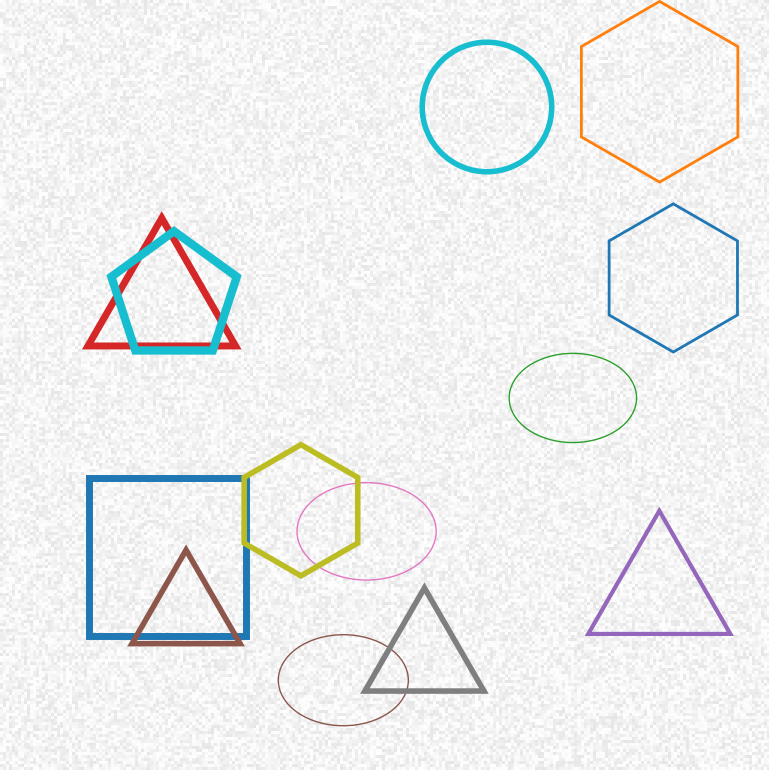[{"shape": "hexagon", "thickness": 1, "radius": 0.48, "center": [0.874, 0.639]}, {"shape": "square", "thickness": 2.5, "radius": 0.51, "center": [0.218, 0.277]}, {"shape": "hexagon", "thickness": 1, "radius": 0.59, "center": [0.857, 0.881]}, {"shape": "oval", "thickness": 0.5, "radius": 0.41, "center": [0.744, 0.483]}, {"shape": "triangle", "thickness": 2.5, "radius": 0.55, "center": [0.21, 0.606]}, {"shape": "triangle", "thickness": 1.5, "radius": 0.53, "center": [0.856, 0.23]}, {"shape": "oval", "thickness": 0.5, "radius": 0.42, "center": [0.446, 0.117]}, {"shape": "triangle", "thickness": 2, "radius": 0.41, "center": [0.242, 0.205]}, {"shape": "oval", "thickness": 0.5, "radius": 0.45, "center": [0.476, 0.31]}, {"shape": "triangle", "thickness": 2, "radius": 0.45, "center": [0.551, 0.147]}, {"shape": "hexagon", "thickness": 2, "radius": 0.43, "center": [0.391, 0.337]}, {"shape": "pentagon", "thickness": 3, "radius": 0.43, "center": [0.226, 0.614]}, {"shape": "circle", "thickness": 2, "radius": 0.42, "center": [0.632, 0.861]}]